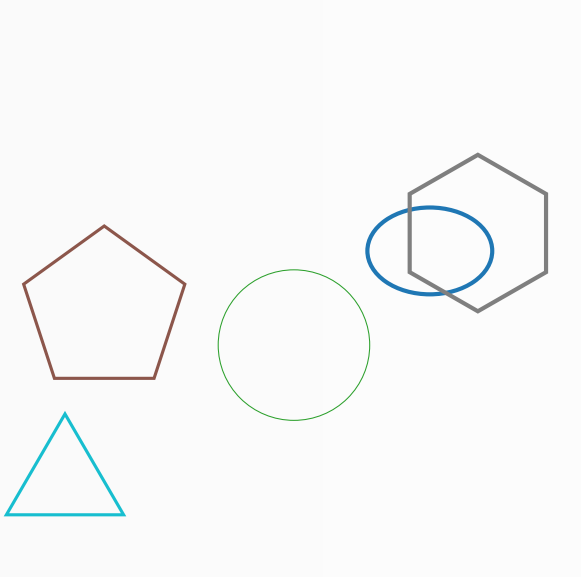[{"shape": "oval", "thickness": 2, "radius": 0.54, "center": [0.739, 0.565]}, {"shape": "circle", "thickness": 0.5, "radius": 0.65, "center": [0.506, 0.402]}, {"shape": "pentagon", "thickness": 1.5, "radius": 0.73, "center": [0.179, 0.462]}, {"shape": "hexagon", "thickness": 2, "radius": 0.68, "center": [0.822, 0.596]}, {"shape": "triangle", "thickness": 1.5, "radius": 0.58, "center": [0.112, 0.166]}]